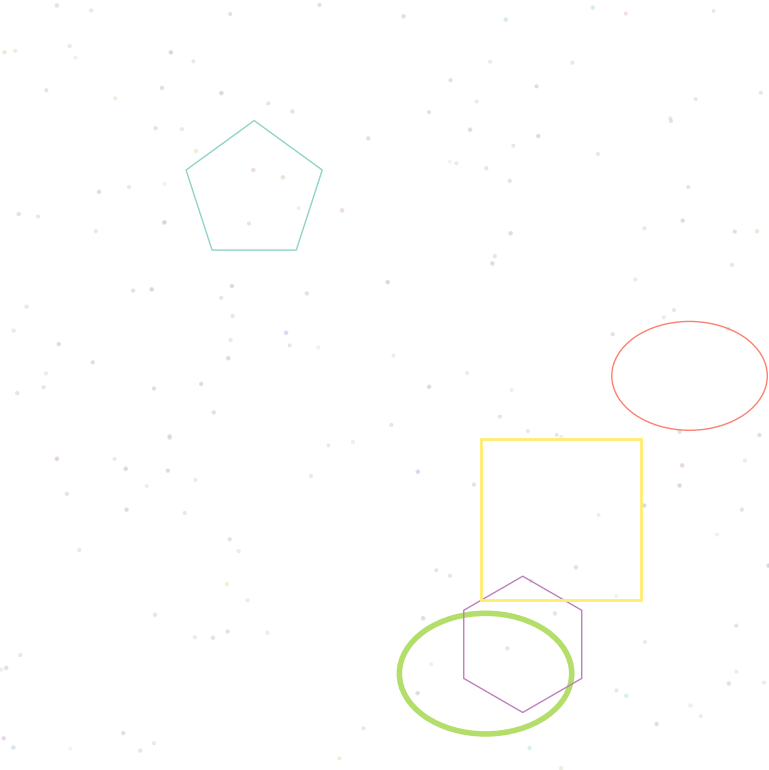[{"shape": "pentagon", "thickness": 0.5, "radius": 0.46, "center": [0.33, 0.75]}, {"shape": "oval", "thickness": 0.5, "radius": 0.5, "center": [0.896, 0.512]}, {"shape": "oval", "thickness": 2, "radius": 0.56, "center": [0.631, 0.125]}, {"shape": "hexagon", "thickness": 0.5, "radius": 0.44, "center": [0.679, 0.163]}, {"shape": "square", "thickness": 1, "radius": 0.52, "center": [0.729, 0.325]}]